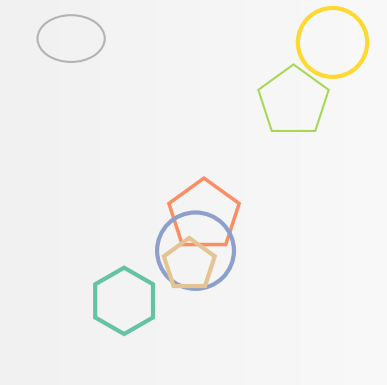[{"shape": "hexagon", "thickness": 3, "radius": 0.43, "center": [0.32, 0.219]}, {"shape": "pentagon", "thickness": 2.5, "radius": 0.48, "center": [0.526, 0.442]}, {"shape": "circle", "thickness": 3, "radius": 0.5, "center": [0.505, 0.349]}, {"shape": "pentagon", "thickness": 1.5, "radius": 0.48, "center": [0.757, 0.737]}, {"shape": "circle", "thickness": 3, "radius": 0.45, "center": [0.858, 0.89]}, {"shape": "pentagon", "thickness": 3, "radius": 0.35, "center": [0.488, 0.313]}, {"shape": "oval", "thickness": 1.5, "radius": 0.43, "center": [0.184, 0.9]}]